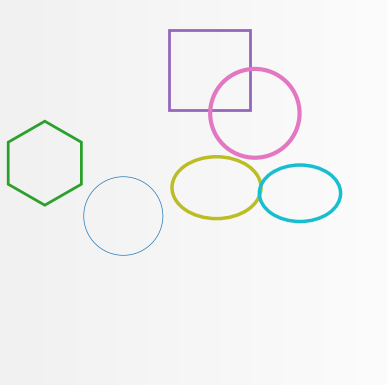[{"shape": "circle", "thickness": 0.5, "radius": 0.51, "center": [0.318, 0.439]}, {"shape": "hexagon", "thickness": 2, "radius": 0.55, "center": [0.116, 0.576]}, {"shape": "square", "thickness": 2, "radius": 0.52, "center": [0.541, 0.818]}, {"shape": "circle", "thickness": 3, "radius": 0.58, "center": [0.658, 0.706]}, {"shape": "oval", "thickness": 2.5, "radius": 0.57, "center": [0.559, 0.513]}, {"shape": "oval", "thickness": 2.5, "radius": 0.52, "center": [0.774, 0.498]}]